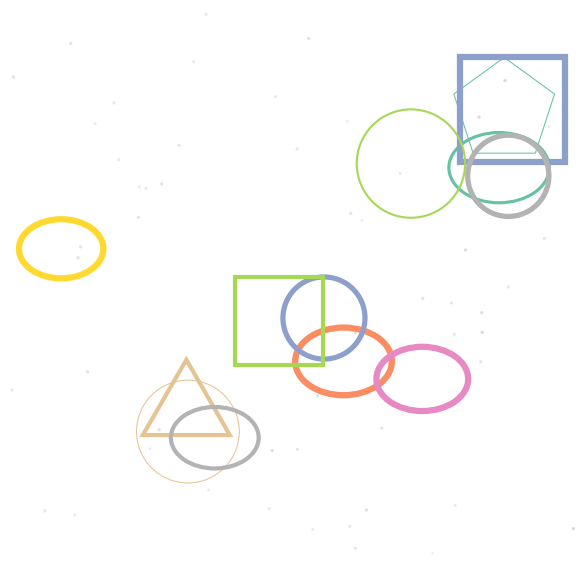[{"shape": "oval", "thickness": 1.5, "radius": 0.43, "center": [0.864, 0.709]}, {"shape": "pentagon", "thickness": 0.5, "radius": 0.46, "center": [0.873, 0.808]}, {"shape": "oval", "thickness": 3, "radius": 0.42, "center": [0.595, 0.373]}, {"shape": "circle", "thickness": 2.5, "radius": 0.36, "center": [0.561, 0.448]}, {"shape": "square", "thickness": 3, "radius": 0.45, "center": [0.887, 0.81]}, {"shape": "oval", "thickness": 3, "radius": 0.4, "center": [0.731, 0.343]}, {"shape": "square", "thickness": 2, "radius": 0.38, "center": [0.483, 0.443]}, {"shape": "circle", "thickness": 1, "radius": 0.47, "center": [0.712, 0.716]}, {"shape": "oval", "thickness": 3, "radius": 0.37, "center": [0.106, 0.568]}, {"shape": "triangle", "thickness": 2, "radius": 0.43, "center": [0.323, 0.289]}, {"shape": "circle", "thickness": 0.5, "radius": 0.44, "center": [0.325, 0.252]}, {"shape": "circle", "thickness": 2.5, "radius": 0.35, "center": [0.88, 0.695]}, {"shape": "oval", "thickness": 2, "radius": 0.38, "center": [0.372, 0.241]}]